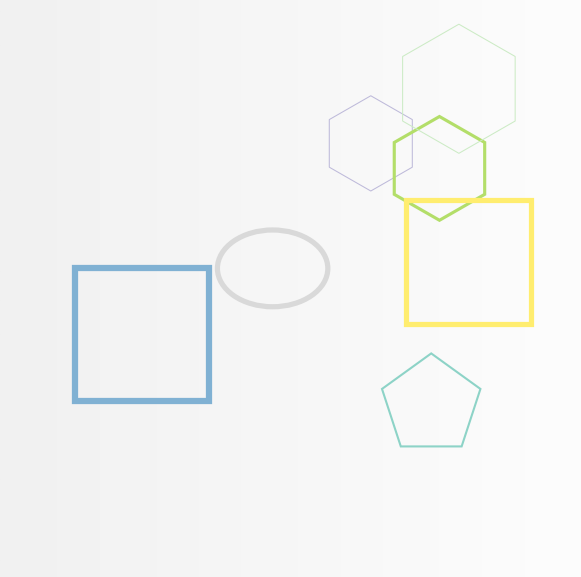[{"shape": "pentagon", "thickness": 1, "radius": 0.45, "center": [0.742, 0.298]}, {"shape": "hexagon", "thickness": 0.5, "radius": 0.41, "center": [0.638, 0.751]}, {"shape": "square", "thickness": 3, "radius": 0.57, "center": [0.244, 0.42]}, {"shape": "hexagon", "thickness": 1.5, "radius": 0.45, "center": [0.756, 0.708]}, {"shape": "oval", "thickness": 2.5, "radius": 0.47, "center": [0.469, 0.534]}, {"shape": "hexagon", "thickness": 0.5, "radius": 0.56, "center": [0.789, 0.845]}, {"shape": "square", "thickness": 2.5, "radius": 0.54, "center": [0.805, 0.546]}]